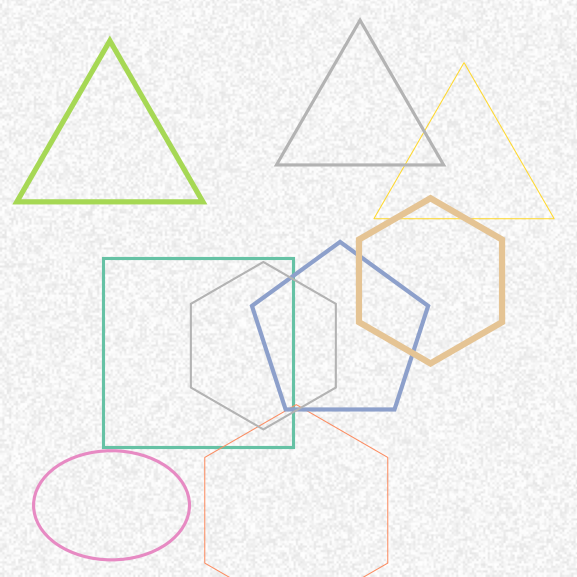[{"shape": "square", "thickness": 1.5, "radius": 0.82, "center": [0.343, 0.389]}, {"shape": "hexagon", "thickness": 0.5, "radius": 0.91, "center": [0.513, 0.116]}, {"shape": "pentagon", "thickness": 2, "radius": 0.8, "center": [0.589, 0.42]}, {"shape": "oval", "thickness": 1.5, "radius": 0.67, "center": [0.193, 0.124]}, {"shape": "triangle", "thickness": 2.5, "radius": 0.93, "center": [0.19, 0.743]}, {"shape": "triangle", "thickness": 0.5, "radius": 0.9, "center": [0.804, 0.71]}, {"shape": "hexagon", "thickness": 3, "radius": 0.72, "center": [0.745, 0.513]}, {"shape": "hexagon", "thickness": 1, "radius": 0.72, "center": [0.456, 0.401]}, {"shape": "triangle", "thickness": 1.5, "radius": 0.84, "center": [0.623, 0.797]}]